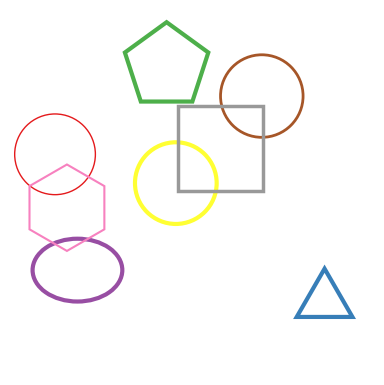[{"shape": "circle", "thickness": 1, "radius": 0.52, "center": [0.143, 0.599]}, {"shape": "triangle", "thickness": 3, "radius": 0.42, "center": [0.843, 0.219]}, {"shape": "pentagon", "thickness": 3, "radius": 0.57, "center": [0.433, 0.828]}, {"shape": "oval", "thickness": 3, "radius": 0.58, "center": [0.201, 0.298]}, {"shape": "circle", "thickness": 3, "radius": 0.53, "center": [0.457, 0.524]}, {"shape": "circle", "thickness": 2, "radius": 0.54, "center": [0.68, 0.751]}, {"shape": "hexagon", "thickness": 1.5, "radius": 0.56, "center": [0.174, 0.46]}, {"shape": "square", "thickness": 2.5, "radius": 0.55, "center": [0.574, 0.614]}]